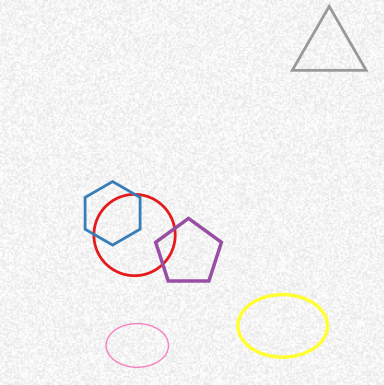[{"shape": "circle", "thickness": 2, "radius": 0.53, "center": [0.349, 0.39]}, {"shape": "hexagon", "thickness": 2, "radius": 0.41, "center": [0.292, 0.446]}, {"shape": "pentagon", "thickness": 2.5, "radius": 0.45, "center": [0.49, 0.343]}, {"shape": "oval", "thickness": 2.5, "radius": 0.58, "center": [0.734, 0.154]}, {"shape": "oval", "thickness": 1, "radius": 0.41, "center": [0.357, 0.103]}, {"shape": "triangle", "thickness": 2, "radius": 0.55, "center": [0.855, 0.873]}]